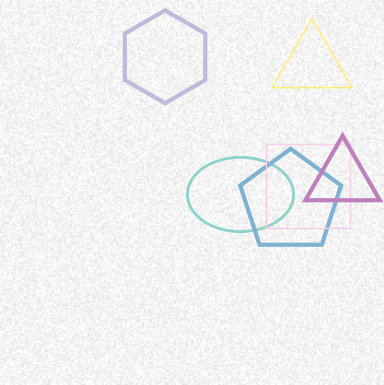[{"shape": "oval", "thickness": 2, "radius": 0.69, "center": [0.625, 0.495]}, {"shape": "hexagon", "thickness": 3, "radius": 0.6, "center": [0.429, 0.853]}, {"shape": "pentagon", "thickness": 3, "radius": 0.69, "center": [0.755, 0.476]}, {"shape": "square", "thickness": 1, "radius": 0.54, "center": [0.801, 0.517]}, {"shape": "triangle", "thickness": 3, "radius": 0.56, "center": [0.89, 0.536]}, {"shape": "triangle", "thickness": 1, "radius": 0.6, "center": [0.811, 0.832]}]